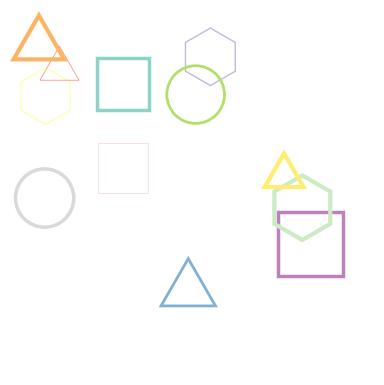[{"shape": "square", "thickness": 2.5, "radius": 0.34, "center": [0.319, 0.782]}, {"shape": "hexagon", "thickness": 1, "radius": 0.37, "center": [0.119, 0.75]}, {"shape": "hexagon", "thickness": 1, "radius": 0.37, "center": [0.546, 0.852]}, {"shape": "triangle", "thickness": 0.5, "radius": 0.29, "center": [0.154, 0.821]}, {"shape": "triangle", "thickness": 2, "radius": 0.41, "center": [0.489, 0.246]}, {"shape": "triangle", "thickness": 3, "radius": 0.38, "center": [0.101, 0.884]}, {"shape": "circle", "thickness": 2, "radius": 0.37, "center": [0.508, 0.754]}, {"shape": "square", "thickness": 0.5, "radius": 0.33, "center": [0.319, 0.563]}, {"shape": "circle", "thickness": 2.5, "radius": 0.38, "center": [0.116, 0.486]}, {"shape": "square", "thickness": 2.5, "radius": 0.42, "center": [0.807, 0.367]}, {"shape": "hexagon", "thickness": 3, "radius": 0.42, "center": [0.785, 0.461]}, {"shape": "triangle", "thickness": 3, "radius": 0.29, "center": [0.738, 0.543]}]